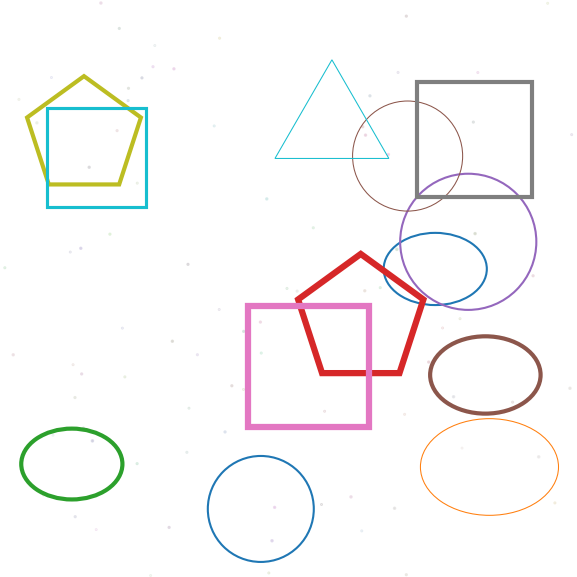[{"shape": "circle", "thickness": 1, "radius": 0.46, "center": [0.452, 0.118]}, {"shape": "oval", "thickness": 1, "radius": 0.45, "center": [0.754, 0.533]}, {"shape": "oval", "thickness": 0.5, "radius": 0.6, "center": [0.848, 0.19]}, {"shape": "oval", "thickness": 2, "radius": 0.44, "center": [0.124, 0.196]}, {"shape": "pentagon", "thickness": 3, "radius": 0.57, "center": [0.625, 0.445]}, {"shape": "circle", "thickness": 1, "radius": 0.59, "center": [0.811, 0.58]}, {"shape": "oval", "thickness": 2, "radius": 0.48, "center": [0.84, 0.35]}, {"shape": "circle", "thickness": 0.5, "radius": 0.48, "center": [0.706, 0.729]}, {"shape": "square", "thickness": 3, "radius": 0.52, "center": [0.535, 0.365]}, {"shape": "square", "thickness": 2, "radius": 0.5, "center": [0.821, 0.758]}, {"shape": "pentagon", "thickness": 2, "radius": 0.52, "center": [0.145, 0.764]}, {"shape": "triangle", "thickness": 0.5, "radius": 0.57, "center": [0.575, 0.782]}, {"shape": "square", "thickness": 1.5, "radius": 0.43, "center": [0.168, 0.726]}]